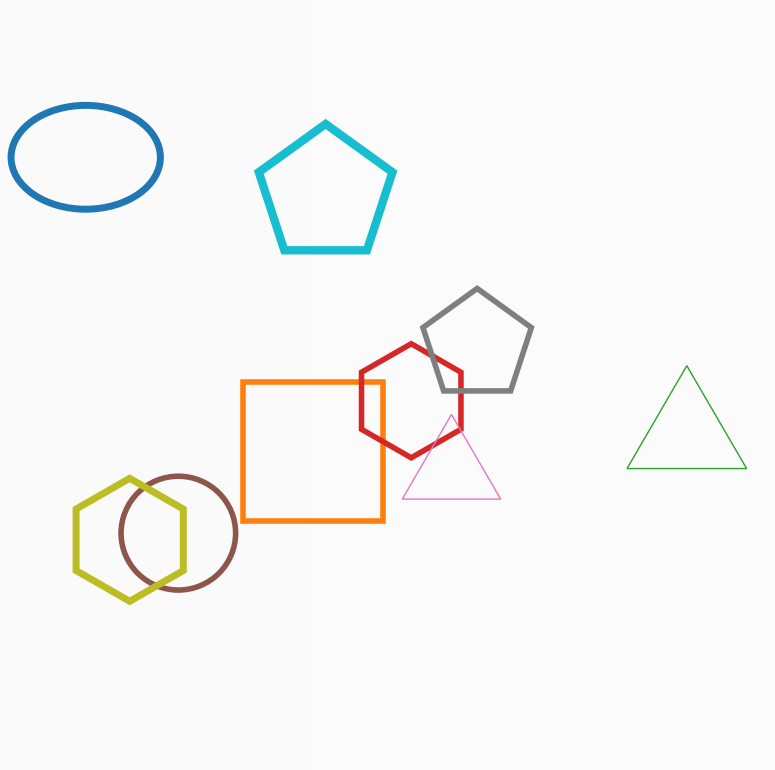[{"shape": "oval", "thickness": 2.5, "radius": 0.48, "center": [0.111, 0.796]}, {"shape": "square", "thickness": 2, "radius": 0.45, "center": [0.404, 0.414]}, {"shape": "triangle", "thickness": 0.5, "radius": 0.45, "center": [0.886, 0.436]}, {"shape": "hexagon", "thickness": 2, "radius": 0.37, "center": [0.531, 0.48]}, {"shape": "circle", "thickness": 2, "radius": 0.37, "center": [0.23, 0.308]}, {"shape": "triangle", "thickness": 0.5, "radius": 0.37, "center": [0.583, 0.388]}, {"shape": "pentagon", "thickness": 2, "radius": 0.37, "center": [0.616, 0.552]}, {"shape": "hexagon", "thickness": 2.5, "radius": 0.4, "center": [0.167, 0.299]}, {"shape": "pentagon", "thickness": 3, "radius": 0.45, "center": [0.42, 0.748]}]